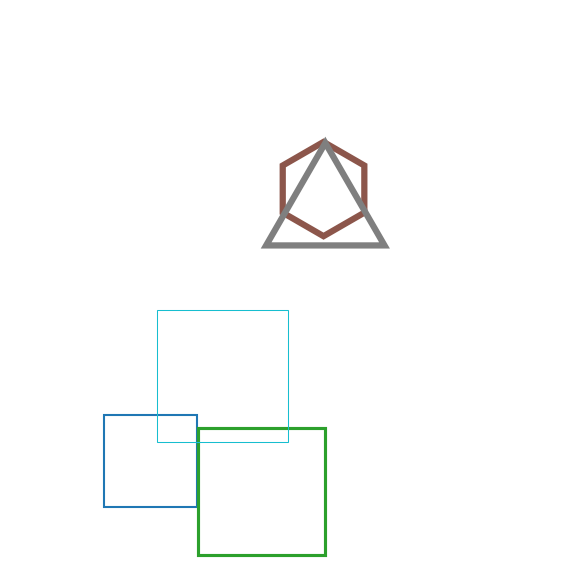[{"shape": "square", "thickness": 1, "radius": 0.4, "center": [0.261, 0.201]}, {"shape": "square", "thickness": 1.5, "radius": 0.55, "center": [0.453, 0.148]}, {"shape": "hexagon", "thickness": 3, "radius": 0.41, "center": [0.56, 0.672]}, {"shape": "triangle", "thickness": 3, "radius": 0.59, "center": [0.563, 0.633]}, {"shape": "square", "thickness": 0.5, "radius": 0.57, "center": [0.385, 0.348]}]